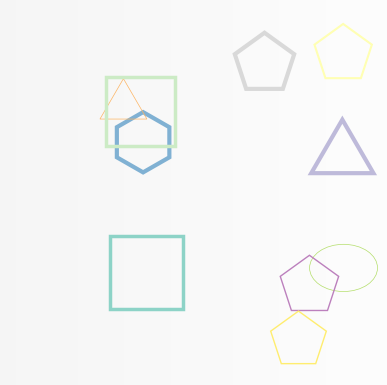[{"shape": "square", "thickness": 2.5, "radius": 0.47, "center": [0.378, 0.292]}, {"shape": "pentagon", "thickness": 1.5, "radius": 0.39, "center": [0.886, 0.86]}, {"shape": "triangle", "thickness": 3, "radius": 0.46, "center": [0.883, 0.597]}, {"shape": "hexagon", "thickness": 3, "radius": 0.39, "center": [0.369, 0.631]}, {"shape": "triangle", "thickness": 0.5, "radius": 0.35, "center": [0.319, 0.726]}, {"shape": "oval", "thickness": 0.5, "radius": 0.44, "center": [0.887, 0.304]}, {"shape": "pentagon", "thickness": 3, "radius": 0.4, "center": [0.683, 0.834]}, {"shape": "pentagon", "thickness": 1, "radius": 0.4, "center": [0.799, 0.258]}, {"shape": "square", "thickness": 2.5, "radius": 0.45, "center": [0.362, 0.711]}, {"shape": "pentagon", "thickness": 1, "radius": 0.38, "center": [0.77, 0.117]}]